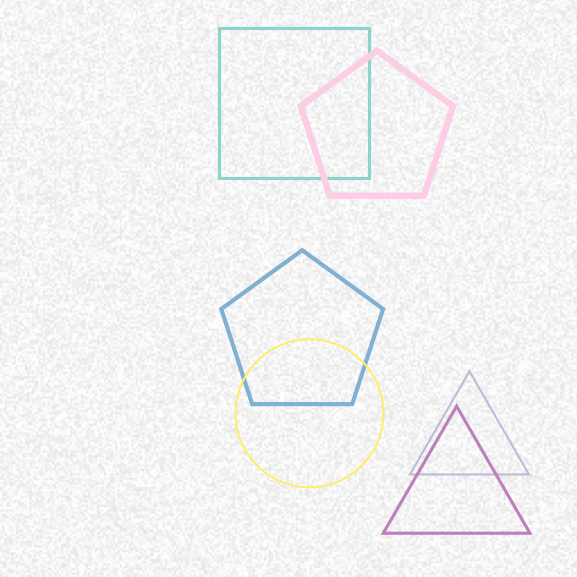[{"shape": "square", "thickness": 1.5, "radius": 0.65, "center": [0.509, 0.82]}, {"shape": "triangle", "thickness": 1, "radius": 0.6, "center": [0.813, 0.237]}, {"shape": "pentagon", "thickness": 2, "radius": 0.74, "center": [0.523, 0.419]}, {"shape": "pentagon", "thickness": 3, "radius": 0.69, "center": [0.653, 0.772]}, {"shape": "triangle", "thickness": 1.5, "radius": 0.73, "center": [0.791, 0.149]}, {"shape": "circle", "thickness": 1, "radius": 0.64, "center": [0.536, 0.283]}]